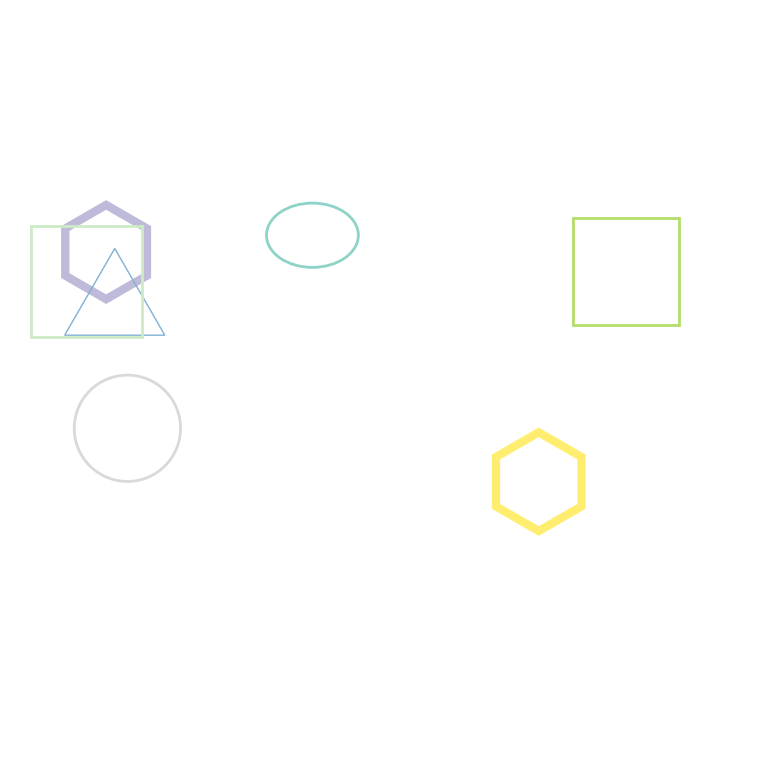[{"shape": "oval", "thickness": 1, "radius": 0.3, "center": [0.406, 0.694]}, {"shape": "hexagon", "thickness": 3, "radius": 0.31, "center": [0.138, 0.673]}, {"shape": "triangle", "thickness": 0.5, "radius": 0.38, "center": [0.149, 0.602]}, {"shape": "square", "thickness": 1, "radius": 0.35, "center": [0.813, 0.647]}, {"shape": "circle", "thickness": 1, "radius": 0.35, "center": [0.165, 0.444]}, {"shape": "square", "thickness": 1, "radius": 0.36, "center": [0.112, 0.635]}, {"shape": "hexagon", "thickness": 3, "radius": 0.32, "center": [0.7, 0.374]}]